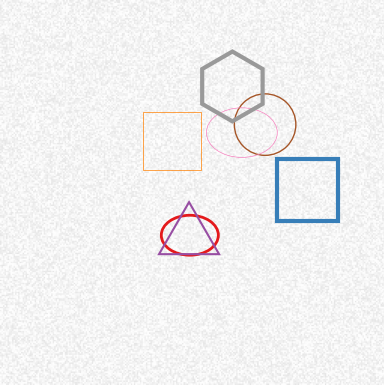[{"shape": "oval", "thickness": 2, "radius": 0.37, "center": [0.493, 0.389]}, {"shape": "square", "thickness": 3, "radius": 0.4, "center": [0.799, 0.506]}, {"shape": "triangle", "thickness": 1.5, "radius": 0.45, "center": [0.491, 0.385]}, {"shape": "square", "thickness": 0.5, "radius": 0.38, "center": [0.447, 0.633]}, {"shape": "circle", "thickness": 1, "radius": 0.4, "center": [0.689, 0.676]}, {"shape": "oval", "thickness": 0.5, "radius": 0.46, "center": [0.628, 0.656]}, {"shape": "hexagon", "thickness": 3, "radius": 0.45, "center": [0.604, 0.775]}]